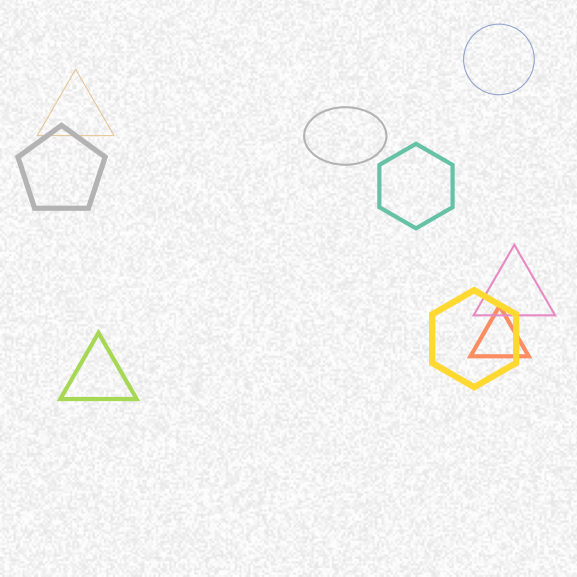[{"shape": "hexagon", "thickness": 2, "radius": 0.37, "center": [0.72, 0.677]}, {"shape": "triangle", "thickness": 2, "radius": 0.29, "center": [0.865, 0.411]}, {"shape": "circle", "thickness": 0.5, "radius": 0.31, "center": [0.864, 0.896]}, {"shape": "triangle", "thickness": 1, "radius": 0.41, "center": [0.891, 0.494]}, {"shape": "triangle", "thickness": 2, "radius": 0.38, "center": [0.171, 0.346]}, {"shape": "hexagon", "thickness": 3, "radius": 0.42, "center": [0.821, 0.413]}, {"shape": "triangle", "thickness": 0.5, "radius": 0.38, "center": [0.131, 0.803]}, {"shape": "pentagon", "thickness": 2.5, "radius": 0.4, "center": [0.107, 0.703]}, {"shape": "oval", "thickness": 1, "radius": 0.36, "center": [0.598, 0.764]}]